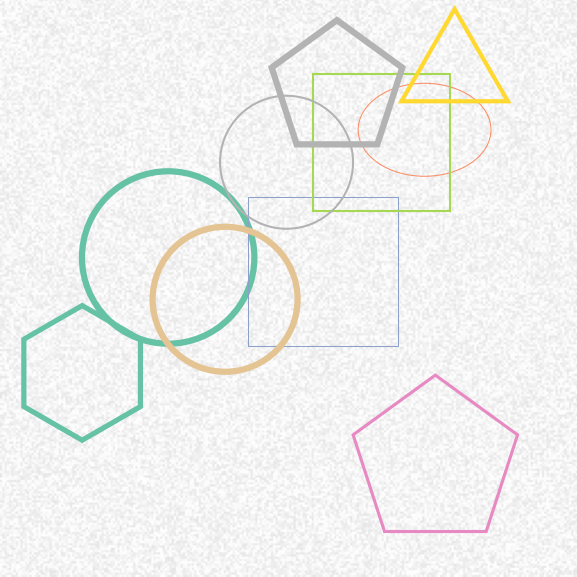[{"shape": "circle", "thickness": 3, "radius": 0.75, "center": [0.291, 0.553]}, {"shape": "hexagon", "thickness": 2.5, "radius": 0.58, "center": [0.142, 0.353]}, {"shape": "oval", "thickness": 0.5, "radius": 0.58, "center": [0.735, 0.774]}, {"shape": "square", "thickness": 0.5, "radius": 0.65, "center": [0.559, 0.529]}, {"shape": "pentagon", "thickness": 1.5, "radius": 0.75, "center": [0.754, 0.2]}, {"shape": "square", "thickness": 1, "radius": 0.59, "center": [0.66, 0.753]}, {"shape": "triangle", "thickness": 2, "radius": 0.53, "center": [0.787, 0.877]}, {"shape": "circle", "thickness": 3, "radius": 0.63, "center": [0.39, 0.481]}, {"shape": "pentagon", "thickness": 3, "radius": 0.59, "center": [0.583, 0.845]}, {"shape": "circle", "thickness": 1, "radius": 0.58, "center": [0.496, 0.718]}]